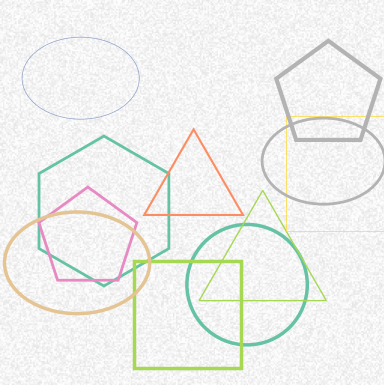[{"shape": "circle", "thickness": 2.5, "radius": 0.78, "center": [0.642, 0.261]}, {"shape": "hexagon", "thickness": 2, "radius": 0.97, "center": [0.27, 0.452]}, {"shape": "triangle", "thickness": 1.5, "radius": 0.74, "center": [0.503, 0.516]}, {"shape": "oval", "thickness": 0.5, "radius": 0.76, "center": [0.21, 0.797]}, {"shape": "pentagon", "thickness": 2, "radius": 0.67, "center": [0.228, 0.38]}, {"shape": "square", "thickness": 2.5, "radius": 0.7, "center": [0.488, 0.184]}, {"shape": "triangle", "thickness": 1, "radius": 0.95, "center": [0.682, 0.315]}, {"shape": "square", "thickness": 0.5, "radius": 0.75, "center": [0.893, 0.548]}, {"shape": "oval", "thickness": 2.5, "radius": 0.94, "center": [0.2, 0.317]}, {"shape": "pentagon", "thickness": 3, "radius": 0.71, "center": [0.853, 0.752]}, {"shape": "oval", "thickness": 2, "radius": 0.8, "center": [0.84, 0.581]}]